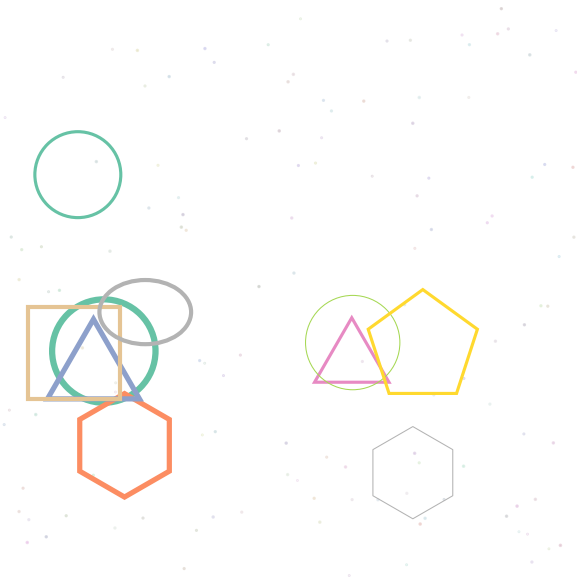[{"shape": "circle", "thickness": 3, "radius": 0.45, "center": [0.18, 0.391]}, {"shape": "circle", "thickness": 1.5, "radius": 0.37, "center": [0.135, 0.697]}, {"shape": "hexagon", "thickness": 2.5, "radius": 0.45, "center": [0.216, 0.228]}, {"shape": "triangle", "thickness": 2.5, "radius": 0.46, "center": [0.162, 0.354]}, {"shape": "triangle", "thickness": 1.5, "radius": 0.37, "center": [0.609, 0.374]}, {"shape": "circle", "thickness": 0.5, "radius": 0.41, "center": [0.611, 0.406]}, {"shape": "pentagon", "thickness": 1.5, "radius": 0.5, "center": [0.732, 0.398]}, {"shape": "square", "thickness": 2, "radius": 0.4, "center": [0.128, 0.388]}, {"shape": "hexagon", "thickness": 0.5, "radius": 0.4, "center": [0.715, 0.181]}, {"shape": "oval", "thickness": 2, "radius": 0.4, "center": [0.252, 0.459]}]